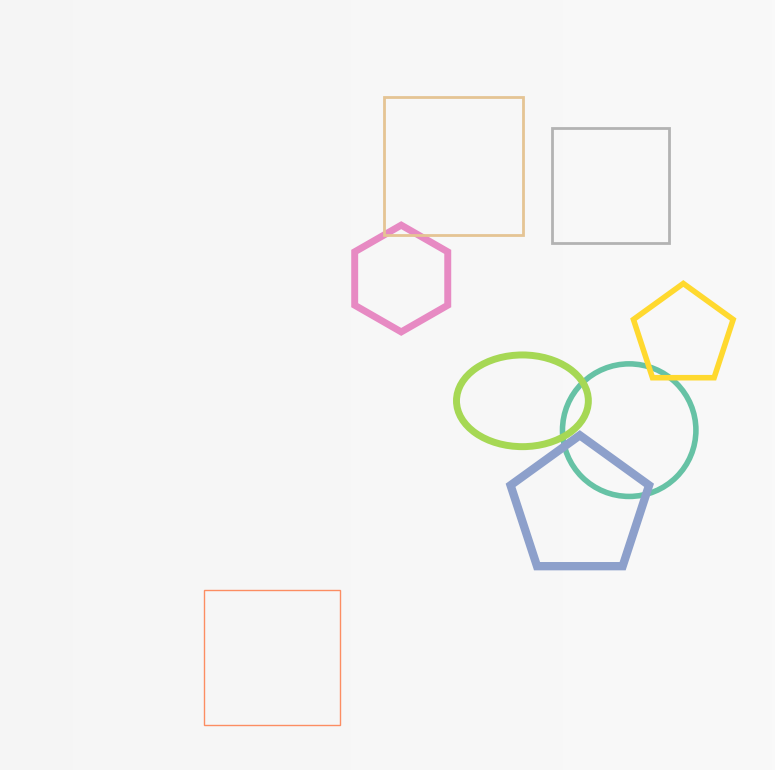[{"shape": "circle", "thickness": 2, "radius": 0.43, "center": [0.812, 0.441]}, {"shape": "square", "thickness": 0.5, "radius": 0.44, "center": [0.351, 0.147]}, {"shape": "pentagon", "thickness": 3, "radius": 0.47, "center": [0.748, 0.341]}, {"shape": "hexagon", "thickness": 2.5, "radius": 0.35, "center": [0.518, 0.638]}, {"shape": "oval", "thickness": 2.5, "radius": 0.43, "center": [0.674, 0.479]}, {"shape": "pentagon", "thickness": 2, "radius": 0.34, "center": [0.882, 0.564]}, {"shape": "square", "thickness": 1, "radius": 0.45, "center": [0.585, 0.785]}, {"shape": "square", "thickness": 1, "radius": 0.37, "center": [0.788, 0.759]}]